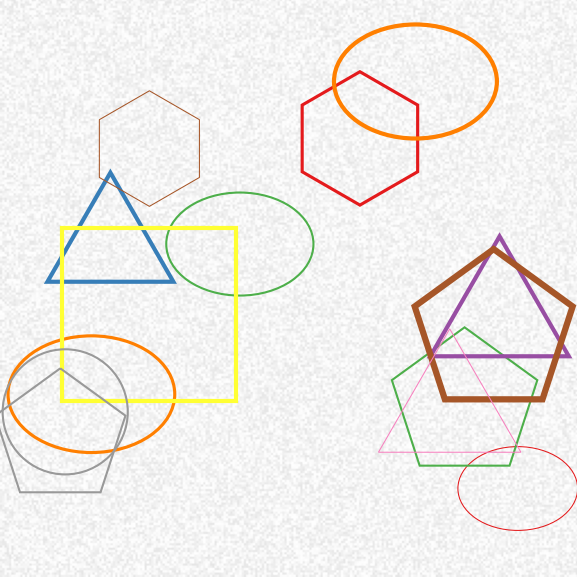[{"shape": "hexagon", "thickness": 1.5, "radius": 0.58, "center": [0.623, 0.759]}, {"shape": "oval", "thickness": 0.5, "radius": 0.52, "center": [0.897, 0.153]}, {"shape": "triangle", "thickness": 2, "radius": 0.63, "center": [0.191, 0.574]}, {"shape": "oval", "thickness": 1, "radius": 0.64, "center": [0.415, 0.577]}, {"shape": "pentagon", "thickness": 1, "radius": 0.66, "center": [0.804, 0.3]}, {"shape": "triangle", "thickness": 2, "radius": 0.69, "center": [0.865, 0.451]}, {"shape": "oval", "thickness": 1.5, "radius": 0.72, "center": [0.158, 0.317]}, {"shape": "oval", "thickness": 2, "radius": 0.71, "center": [0.719, 0.858]}, {"shape": "square", "thickness": 2, "radius": 0.75, "center": [0.258, 0.454]}, {"shape": "hexagon", "thickness": 0.5, "radius": 0.5, "center": [0.259, 0.742]}, {"shape": "pentagon", "thickness": 3, "radius": 0.72, "center": [0.855, 0.424]}, {"shape": "triangle", "thickness": 0.5, "radius": 0.71, "center": [0.779, 0.287]}, {"shape": "pentagon", "thickness": 1, "radius": 0.59, "center": [0.104, 0.243]}, {"shape": "circle", "thickness": 1, "radius": 0.54, "center": [0.113, 0.286]}]